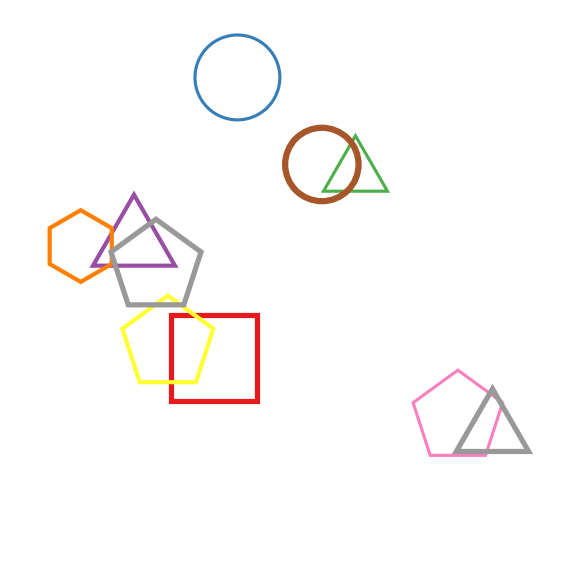[{"shape": "square", "thickness": 2.5, "radius": 0.37, "center": [0.371, 0.38]}, {"shape": "circle", "thickness": 1.5, "radius": 0.37, "center": [0.411, 0.865]}, {"shape": "triangle", "thickness": 1.5, "radius": 0.32, "center": [0.616, 0.7]}, {"shape": "triangle", "thickness": 2, "radius": 0.41, "center": [0.232, 0.58]}, {"shape": "hexagon", "thickness": 2, "radius": 0.31, "center": [0.14, 0.573]}, {"shape": "pentagon", "thickness": 2, "radius": 0.41, "center": [0.291, 0.404]}, {"shape": "circle", "thickness": 3, "radius": 0.32, "center": [0.557, 0.714]}, {"shape": "pentagon", "thickness": 1.5, "radius": 0.41, "center": [0.793, 0.277]}, {"shape": "triangle", "thickness": 2.5, "radius": 0.36, "center": [0.853, 0.254]}, {"shape": "pentagon", "thickness": 2.5, "radius": 0.41, "center": [0.27, 0.538]}]